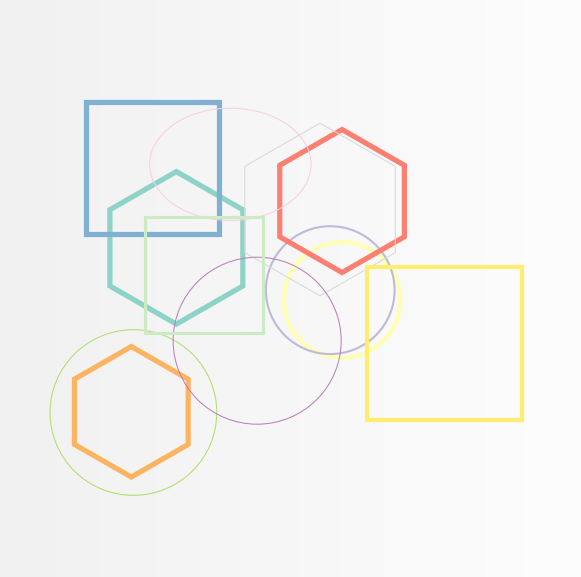[{"shape": "hexagon", "thickness": 2.5, "radius": 0.66, "center": [0.303, 0.57]}, {"shape": "circle", "thickness": 2, "radius": 0.5, "center": [0.589, 0.48]}, {"shape": "circle", "thickness": 1, "radius": 0.55, "center": [0.568, 0.497]}, {"shape": "hexagon", "thickness": 2.5, "radius": 0.62, "center": [0.588, 0.651]}, {"shape": "square", "thickness": 2.5, "radius": 0.57, "center": [0.262, 0.709]}, {"shape": "hexagon", "thickness": 2.5, "radius": 0.56, "center": [0.226, 0.286]}, {"shape": "circle", "thickness": 0.5, "radius": 0.72, "center": [0.23, 0.285]}, {"shape": "oval", "thickness": 0.5, "radius": 0.69, "center": [0.396, 0.715]}, {"shape": "hexagon", "thickness": 0.5, "radius": 0.75, "center": [0.551, 0.636]}, {"shape": "circle", "thickness": 0.5, "radius": 0.72, "center": [0.442, 0.409]}, {"shape": "square", "thickness": 1.5, "radius": 0.5, "center": [0.351, 0.523]}, {"shape": "square", "thickness": 2, "radius": 0.66, "center": [0.765, 0.404]}]